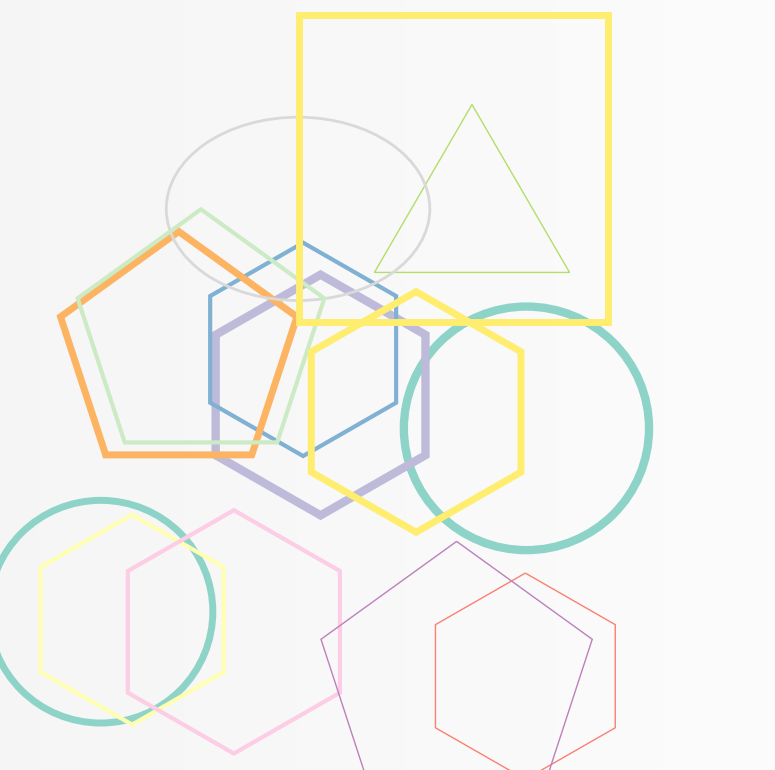[{"shape": "circle", "thickness": 2.5, "radius": 0.72, "center": [0.13, 0.206]}, {"shape": "circle", "thickness": 3, "radius": 0.79, "center": [0.679, 0.444]}, {"shape": "hexagon", "thickness": 1.5, "radius": 0.68, "center": [0.17, 0.195]}, {"shape": "hexagon", "thickness": 3, "radius": 0.78, "center": [0.414, 0.487]}, {"shape": "hexagon", "thickness": 0.5, "radius": 0.67, "center": [0.678, 0.122]}, {"shape": "hexagon", "thickness": 1.5, "radius": 0.69, "center": [0.391, 0.546]}, {"shape": "pentagon", "thickness": 2.5, "radius": 0.8, "center": [0.231, 0.539]}, {"shape": "triangle", "thickness": 0.5, "radius": 0.73, "center": [0.609, 0.719]}, {"shape": "hexagon", "thickness": 1.5, "radius": 0.79, "center": [0.302, 0.179]}, {"shape": "oval", "thickness": 1, "radius": 0.85, "center": [0.385, 0.729]}, {"shape": "pentagon", "thickness": 0.5, "radius": 0.92, "center": [0.589, 0.113]}, {"shape": "pentagon", "thickness": 1.5, "radius": 0.84, "center": [0.259, 0.561]}, {"shape": "square", "thickness": 2.5, "radius": 1.0, "center": [0.585, 0.781]}, {"shape": "hexagon", "thickness": 2.5, "radius": 0.78, "center": [0.537, 0.465]}]